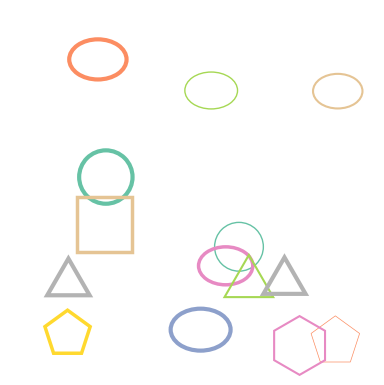[{"shape": "circle", "thickness": 1, "radius": 0.32, "center": [0.621, 0.359]}, {"shape": "circle", "thickness": 3, "radius": 0.35, "center": [0.275, 0.54]}, {"shape": "pentagon", "thickness": 0.5, "radius": 0.33, "center": [0.871, 0.113]}, {"shape": "oval", "thickness": 3, "radius": 0.37, "center": [0.254, 0.846]}, {"shape": "oval", "thickness": 3, "radius": 0.39, "center": [0.521, 0.144]}, {"shape": "hexagon", "thickness": 1.5, "radius": 0.38, "center": [0.778, 0.103]}, {"shape": "oval", "thickness": 2.5, "radius": 0.35, "center": [0.586, 0.31]}, {"shape": "triangle", "thickness": 1.5, "radius": 0.36, "center": [0.646, 0.265]}, {"shape": "oval", "thickness": 1, "radius": 0.34, "center": [0.549, 0.765]}, {"shape": "pentagon", "thickness": 2.5, "radius": 0.31, "center": [0.175, 0.132]}, {"shape": "square", "thickness": 2.5, "radius": 0.36, "center": [0.271, 0.416]}, {"shape": "oval", "thickness": 1.5, "radius": 0.32, "center": [0.877, 0.763]}, {"shape": "triangle", "thickness": 3, "radius": 0.32, "center": [0.739, 0.268]}, {"shape": "triangle", "thickness": 3, "radius": 0.32, "center": [0.178, 0.265]}]